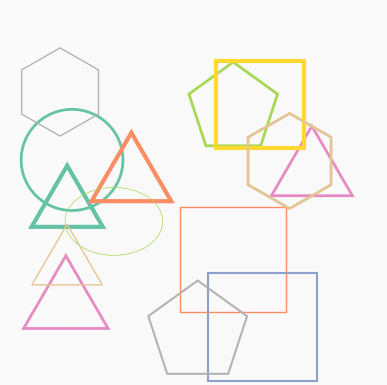[{"shape": "circle", "thickness": 2, "radius": 0.66, "center": [0.186, 0.585]}, {"shape": "triangle", "thickness": 3, "radius": 0.53, "center": [0.173, 0.464]}, {"shape": "triangle", "thickness": 3, "radius": 0.59, "center": [0.339, 0.537]}, {"shape": "square", "thickness": 1, "radius": 0.68, "center": [0.601, 0.326]}, {"shape": "square", "thickness": 1.5, "radius": 0.7, "center": [0.678, 0.151]}, {"shape": "triangle", "thickness": 2, "radius": 0.6, "center": [0.805, 0.552]}, {"shape": "triangle", "thickness": 2, "radius": 0.63, "center": [0.17, 0.21]}, {"shape": "pentagon", "thickness": 2, "radius": 0.6, "center": [0.602, 0.719]}, {"shape": "oval", "thickness": 0.5, "radius": 0.63, "center": [0.294, 0.425]}, {"shape": "square", "thickness": 3, "radius": 0.57, "center": [0.671, 0.729]}, {"shape": "triangle", "thickness": 1, "radius": 0.53, "center": [0.173, 0.312]}, {"shape": "hexagon", "thickness": 2, "radius": 0.62, "center": [0.747, 0.582]}, {"shape": "pentagon", "thickness": 1.5, "radius": 0.67, "center": [0.51, 0.137]}, {"shape": "hexagon", "thickness": 1, "radius": 0.57, "center": [0.155, 0.761]}]